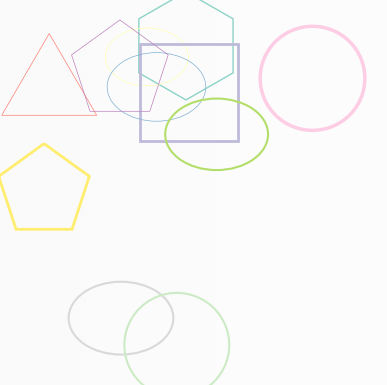[{"shape": "hexagon", "thickness": 1, "radius": 0.7, "center": [0.48, 0.881]}, {"shape": "oval", "thickness": 0.5, "radius": 0.54, "center": [0.379, 0.852]}, {"shape": "square", "thickness": 2, "radius": 0.63, "center": [0.487, 0.759]}, {"shape": "triangle", "thickness": 0.5, "radius": 0.71, "center": [0.127, 0.771]}, {"shape": "oval", "thickness": 0.5, "radius": 0.64, "center": [0.404, 0.774]}, {"shape": "oval", "thickness": 1.5, "radius": 0.66, "center": [0.559, 0.651]}, {"shape": "circle", "thickness": 2.5, "radius": 0.68, "center": [0.806, 0.797]}, {"shape": "oval", "thickness": 1.5, "radius": 0.68, "center": [0.312, 0.174]}, {"shape": "pentagon", "thickness": 0.5, "radius": 0.66, "center": [0.309, 0.817]}, {"shape": "circle", "thickness": 1.5, "radius": 0.68, "center": [0.456, 0.104]}, {"shape": "pentagon", "thickness": 2, "radius": 0.61, "center": [0.114, 0.504]}]